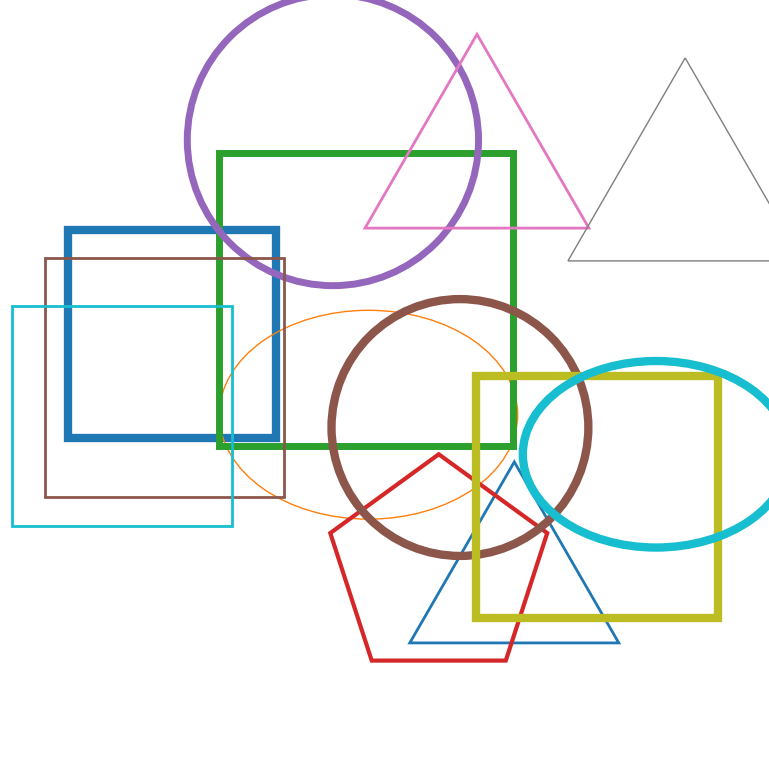[{"shape": "square", "thickness": 3, "radius": 0.68, "center": [0.224, 0.566]}, {"shape": "triangle", "thickness": 1, "radius": 0.78, "center": [0.668, 0.243]}, {"shape": "oval", "thickness": 0.5, "radius": 0.97, "center": [0.479, 0.461]}, {"shape": "square", "thickness": 2.5, "radius": 0.95, "center": [0.475, 0.611]}, {"shape": "pentagon", "thickness": 1.5, "radius": 0.74, "center": [0.57, 0.262]}, {"shape": "circle", "thickness": 2.5, "radius": 0.95, "center": [0.432, 0.818]}, {"shape": "circle", "thickness": 3, "radius": 0.83, "center": [0.597, 0.445]}, {"shape": "square", "thickness": 1, "radius": 0.77, "center": [0.214, 0.51]}, {"shape": "triangle", "thickness": 1, "radius": 0.84, "center": [0.619, 0.788]}, {"shape": "triangle", "thickness": 0.5, "radius": 0.88, "center": [0.89, 0.749]}, {"shape": "square", "thickness": 3, "radius": 0.79, "center": [0.775, 0.354]}, {"shape": "oval", "thickness": 3, "radius": 0.87, "center": [0.852, 0.41]}, {"shape": "square", "thickness": 1, "radius": 0.71, "center": [0.159, 0.46]}]